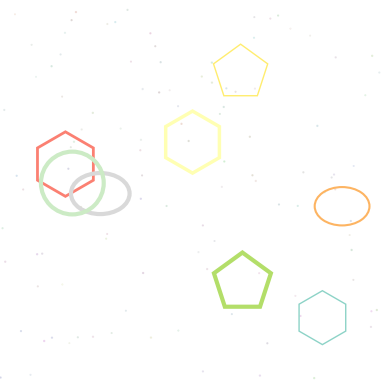[{"shape": "hexagon", "thickness": 1, "radius": 0.35, "center": [0.837, 0.175]}, {"shape": "hexagon", "thickness": 2.5, "radius": 0.4, "center": [0.5, 0.631]}, {"shape": "hexagon", "thickness": 2, "radius": 0.42, "center": [0.17, 0.574]}, {"shape": "oval", "thickness": 1.5, "radius": 0.36, "center": [0.889, 0.464]}, {"shape": "pentagon", "thickness": 3, "radius": 0.39, "center": [0.63, 0.266]}, {"shape": "oval", "thickness": 3, "radius": 0.38, "center": [0.26, 0.497]}, {"shape": "circle", "thickness": 3, "radius": 0.41, "center": [0.188, 0.525]}, {"shape": "pentagon", "thickness": 1, "radius": 0.37, "center": [0.625, 0.811]}]